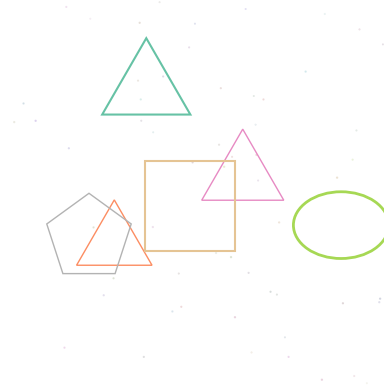[{"shape": "triangle", "thickness": 1.5, "radius": 0.66, "center": [0.38, 0.769]}, {"shape": "triangle", "thickness": 1, "radius": 0.57, "center": [0.297, 0.368]}, {"shape": "triangle", "thickness": 1, "radius": 0.62, "center": [0.63, 0.541]}, {"shape": "oval", "thickness": 2, "radius": 0.62, "center": [0.886, 0.415]}, {"shape": "square", "thickness": 1.5, "radius": 0.58, "center": [0.494, 0.464]}, {"shape": "pentagon", "thickness": 1, "radius": 0.58, "center": [0.231, 0.383]}]